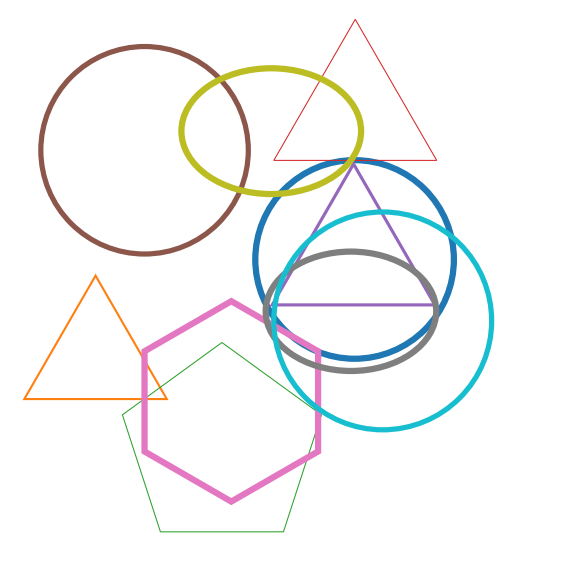[{"shape": "circle", "thickness": 3, "radius": 0.86, "center": [0.614, 0.55]}, {"shape": "triangle", "thickness": 1, "radius": 0.71, "center": [0.165, 0.379]}, {"shape": "pentagon", "thickness": 0.5, "radius": 0.91, "center": [0.384, 0.225]}, {"shape": "triangle", "thickness": 0.5, "radius": 0.81, "center": [0.615, 0.803]}, {"shape": "triangle", "thickness": 1.5, "radius": 0.81, "center": [0.612, 0.553]}, {"shape": "circle", "thickness": 2.5, "radius": 0.9, "center": [0.25, 0.739]}, {"shape": "hexagon", "thickness": 3, "radius": 0.87, "center": [0.401, 0.304]}, {"shape": "oval", "thickness": 3, "radius": 0.74, "center": [0.608, 0.46]}, {"shape": "oval", "thickness": 3, "radius": 0.78, "center": [0.47, 0.772]}, {"shape": "circle", "thickness": 2.5, "radius": 0.94, "center": [0.663, 0.443]}]